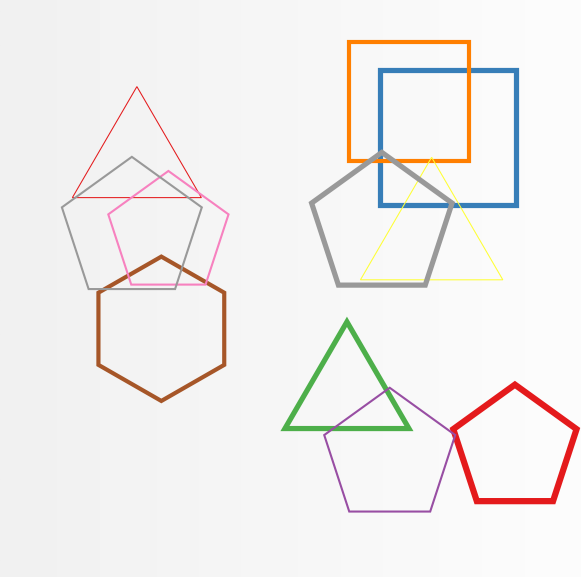[{"shape": "pentagon", "thickness": 3, "radius": 0.56, "center": [0.886, 0.222]}, {"shape": "triangle", "thickness": 0.5, "radius": 0.64, "center": [0.236, 0.721]}, {"shape": "square", "thickness": 2.5, "radius": 0.58, "center": [0.771, 0.761]}, {"shape": "triangle", "thickness": 2.5, "radius": 0.62, "center": [0.597, 0.319]}, {"shape": "pentagon", "thickness": 1, "radius": 0.59, "center": [0.67, 0.209]}, {"shape": "square", "thickness": 2, "radius": 0.52, "center": [0.704, 0.823]}, {"shape": "triangle", "thickness": 0.5, "radius": 0.71, "center": [0.743, 0.585]}, {"shape": "hexagon", "thickness": 2, "radius": 0.62, "center": [0.278, 0.43]}, {"shape": "pentagon", "thickness": 1, "radius": 0.54, "center": [0.29, 0.594]}, {"shape": "pentagon", "thickness": 2.5, "radius": 0.64, "center": [0.657, 0.608]}, {"shape": "pentagon", "thickness": 1, "radius": 0.63, "center": [0.227, 0.601]}]